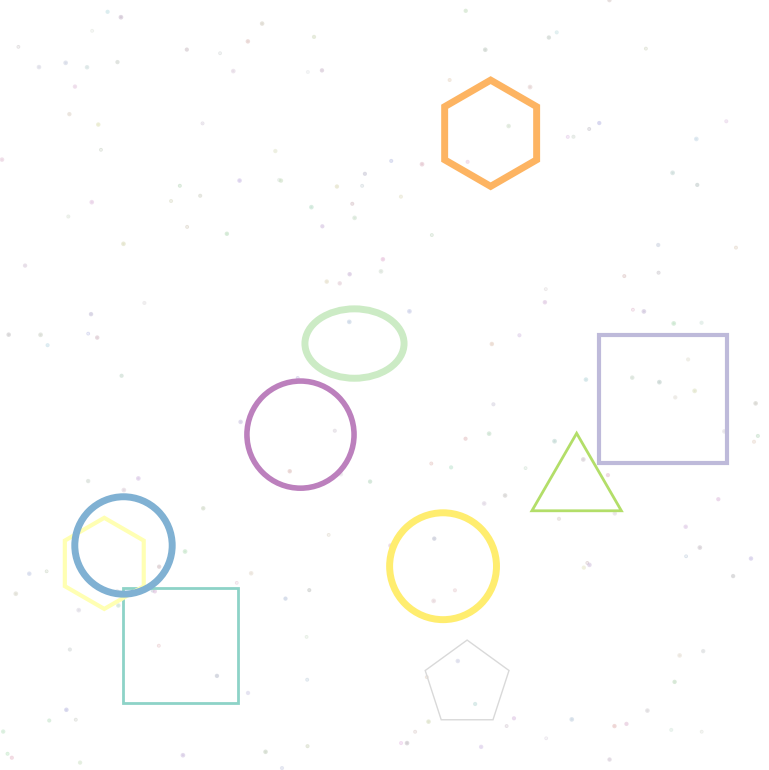[{"shape": "square", "thickness": 1, "radius": 0.37, "center": [0.234, 0.162]}, {"shape": "hexagon", "thickness": 1.5, "radius": 0.3, "center": [0.135, 0.268]}, {"shape": "square", "thickness": 1.5, "radius": 0.41, "center": [0.861, 0.482]}, {"shape": "circle", "thickness": 2.5, "radius": 0.32, "center": [0.16, 0.292]}, {"shape": "hexagon", "thickness": 2.5, "radius": 0.34, "center": [0.637, 0.827]}, {"shape": "triangle", "thickness": 1, "radius": 0.34, "center": [0.749, 0.37]}, {"shape": "pentagon", "thickness": 0.5, "radius": 0.29, "center": [0.607, 0.112]}, {"shape": "circle", "thickness": 2, "radius": 0.35, "center": [0.39, 0.436]}, {"shape": "oval", "thickness": 2.5, "radius": 0.32, "center": [0.46, 0.554]}, {"shape": "circle", "thickness": 2.5, "radius": 0.35, "center": [0.575, 0.265]}]